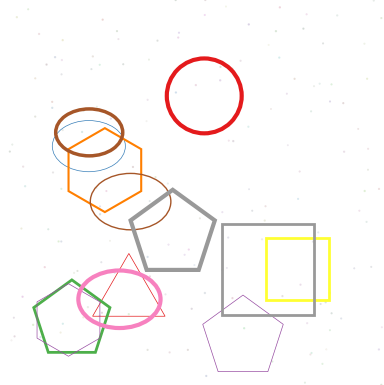[{"shape": "circle", "thickness": 3, "radius": 0.49, "center": [0.531, 0.751]}, {"shape": "triangle", "thickness": 0.5, "radius": 0.54, "center": [0.335, 0.233]}, {"shape": "oval", "thickness": 0.5, "radius": 0.47, "center": [0.231, 0.62]}, {"shape": "pentagon", "thickness": 2, "radius": 0.52, "center": [0.187, 0.169]}, {"shape": "pentagon", "thickness": 0.5, "radius": 0.55, "center": [0.631, 0.124]}, {"shape": "hexagon", "thickness": 0.5, "radius": 0.47, "center": [0.178, 0.169]}, {"shape": "hexagon", "thickness": 1.5, "radius": 0.54, "center": [0.272, 0.558]}, {"shape": "square", "thickness": 2, "radius": 0.41, "center": [0.773, 0.301]}, {"shape": "oval", "thickness": 1, "radius": 0.52, "center": [0.339, 0.476]}, {"shape": "oval", "thickness": 2.5, "radius": 0.44, "center": [0.232, 0.656]}, {"shape": "oval", "thickness": 3, "radius": 0.53, "center": [0.31, 0.223]}, {"shape": "square", "thickness": 2, "radius": 0.59, "center": [0.697, 0.299]}, {"shape": "pentagon", "thickness": 3, "radius": 0.57, "center": [0.449, 0.392]}]